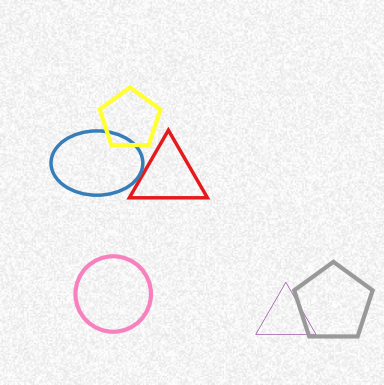[{"shape": "triangle", "thickness": 2.5, "radius": 0.59, "center": [0.437, 0.545]}, {"shape": "oval", "thickness": 2.5, "radius": 0.6, "center": [0.252, 0.576]}, {"shape": "triangle", "thickness": 0.5, "radius": 0.45, "center": [0.743, 0.176]}, {"shape": "pentagon", "thickness": 3, "radius": 0.41, "center": [0.338, 0.69]}, {"shape": "circle", "thickness": 3, "radius": 0.49, "center": [0.294, 0.236]}, {"shape": "pentagon", "thickness": 3, "radius": 0.54, "center": [0.866, 0.213]}]